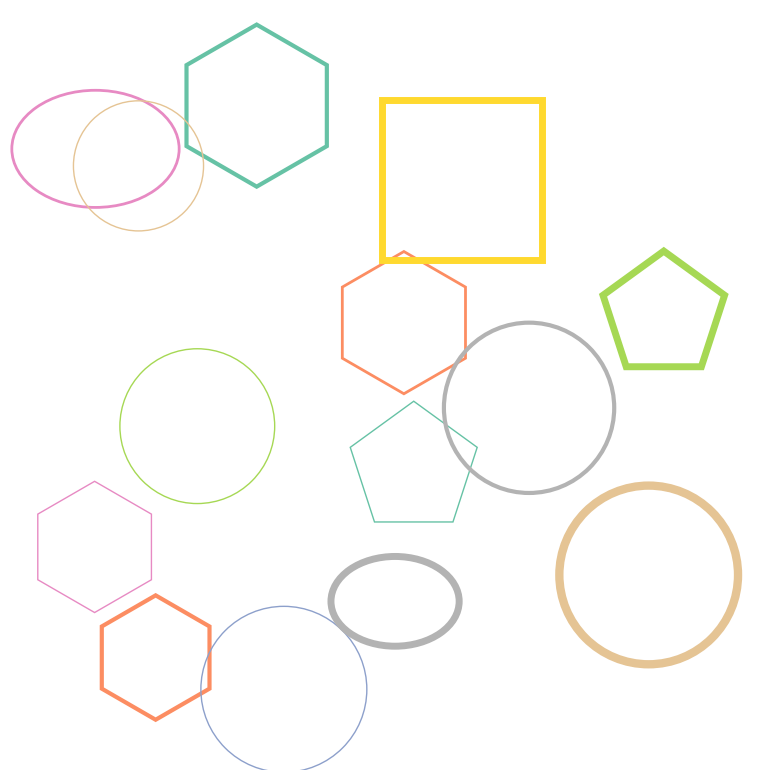[{"shape": "pentagon", "thickness": 0.5, "radius": 0.43, "center": [0.537, 0.392]}, {"shape": "hexagon", "thickness": 1.5, "radius": 0.53, "center": [0.333, 0.863]}, {"shape": "hexagon", "thickness": 1, "radius": 0.46, "center": [0.525, 0.581]}, {"shape": "hexagon", "thickness": 1.5, "radius": 0.4, "center": [0.202, 0.146]}, {"shape": "circle", "thickness": 0.5, "radius": 0.54, "center": [0.369, 0.105]}, {"shape": "oval", "thickness": 1, "radius": 0.54, "center": [0.124, 0.807]}, {"shape": "hexagon", "thickness": 0.5, "radius": 0.43, "center": [0.123, 0.29]}, {"shape": "pentagon", "thickness": 2.5, "radius": 0.42, "center": [0.862, 0.591]}, {"shape": "circle", "thickness": 0.5, "radius": 0.5, "center": [0.256, 0.447]}, {"shape": "square", "thickness": 2.5, "radius": 0.52, "center": [0.601, 0.766]}, {"shape": "circle", "thickness": 3, "radius": 0.58, "center": [0.842, 0.253]}, {"shape": "circle", "thickness": 0.5, "radius": 0.42, "center": [0.18, 0.785]}, {"shape": "oval", "thickness": 2.5, "radius": 0.42, "center": [0.513, 0.219]}, {"shape": "circle", "thickness": 1.5, "radius": 0.55, "center": [0.687, 0.47]}]